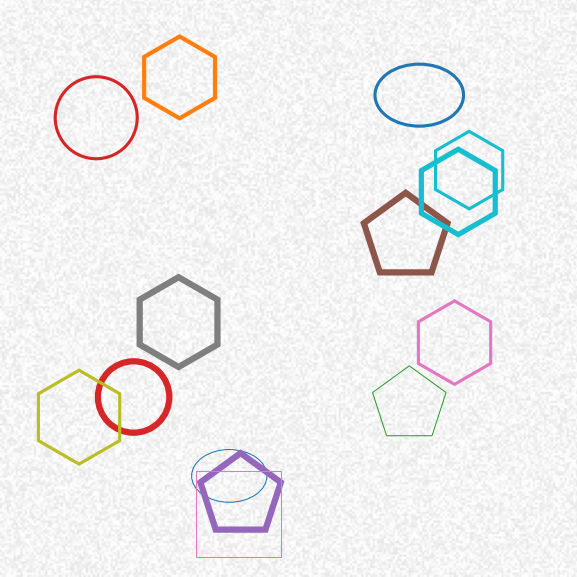[{"shape": "oval", "thickness": 0.5, "radius": 0.33, "center": [0.397, 0.175]}, {"shape": "oval", "thickness": 1.5, "radius": 0.38, "center": [0.726, 0.834]}, {"shape": "hexagon", "thickness": 2, "radius": 0.35, "center": [0.311, 0.865]}, {"shape": "pentagon", "thickness": 0.5, "radius": 0.33, "center": [0.709, 0.299]}, {"shape": "circle", "thickness": 1.5, "radius": 0.36, "center": [0.167, 0.795]}, {"shape": "circle", "thickness": 3, "radius": 0.31, "center": [0.231, 0.312]}, {"shape": "pentagon", "thickness": 3, "radius": 0.37, "center": [0.417, 0.141]}, {"shape": "pentagon", "thickness": 3, "radius": 0.38, "center": [0.702, 0.589]}, {"shape": "square", "thickness": 0.5, "radius": 0.37, "center": [0.413, 0.109]}, {"shape": "hexagon", "thickness": 1.5, "radius": 0.36, "center": [0.787, 0.406]}, {"shape": "hexagon", "thickness": 3, "radius": 0.39, "center": [0.309, 0.441]}, {"shape": "hexagon", "thickness": 1.5, "radius": 0.41, "center": [0.137, 0.277]}, {"shape": "hexagon", "thickness": 2.5, "radius": 0.37, "center": [0.794, 0.667]}, {"shape": "hexagon", "thickness": 1.5, "radius": 0.34, "center": [0.812, 0.705]}]